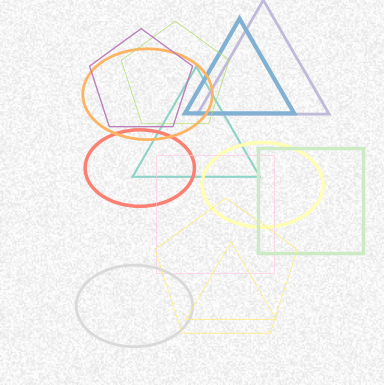[{"shape": "triangle", "thickness": 1.5, "radius": 0.95, "center": [0.51, 0.636]}, {"shape": "oval", "thickness": 2.5, "radius": 0.79, "center": [0.682, 0.52]}, {"shape": "triangle", "thickness": 2, "radius": 0.99, "center": [0.684, 0.802]}, {"shape": "oval", "thickness": 2.5, "radius": 0.71, "center": [0.363, 0.563]}, {"shape": "triangle", "thickness": 3, "radius": 0.82, "center": [0.622, 0.788]}, {"shape": "oval", "thickness": 2, "radius": 0.84, "center": [0.383, 0.755]}, {"shape": "pentagon", "thickness": 0.5, "radius": 0.74, "center": [0.455, 0.798]}, {"shape": "square", "thickness": 0.5, "radius": 0.77, "center": [0.558, 0.444]}, {"shape": "oval", "thickness": 2, "radius": 0.76, "center": [0.349, 0.205]}, {"shape": "pentagon", "thickness": 1, "radius": 0.7, "center": [0.367, 0.785]}, {"shape": "square", "thickness": 2.5, "radius": 0.68, "center": [0.806, 0.48]}, {"shape": "pentagon", "thickness": 0.5, "radius": 0.97, "center": [0.587, 0.292]}, {"shape": "triangle", "thickness": 0.5, "radius": 0.67, "center": [0.6, 0.238]}]